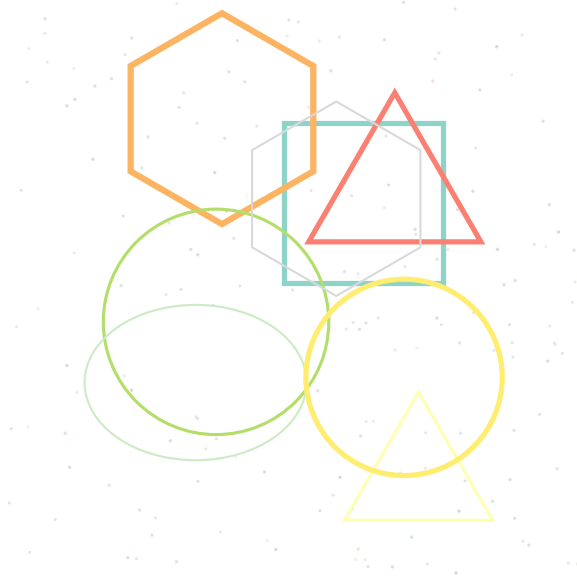[{"shape": "square", "thickness": 2.5, "radius": 0.69, "center": [0.63, 0.647]}, {"shape": "triangle", "thickness": 1.5, "radius": 0.74, "center": [0.725, 0.172]}, {"shape": "triangle", "thickness": 2.5, "radius": 0.86, "center": [0.684, 0.666]}, {"shape": "hexagon", "thickness": 3, "radius": 0.91, "center": [0.384, 0.794]}, {"shape": "circle", "thickness": 1.5, "radius": 0.98, "center": [0.374, 0.442]}, {"shape": "hexagon", "thickness": 1, "radius": 0.84, "center": [0.582, 0.655]}, {"shape": "oval", "thickness": 1, "radius": 0.96, "center": [0.339, 0.337]}, {"shape": "circle", "thickness": 2.5, "radius": 0.85, "center": [0.7, 0.346]}]